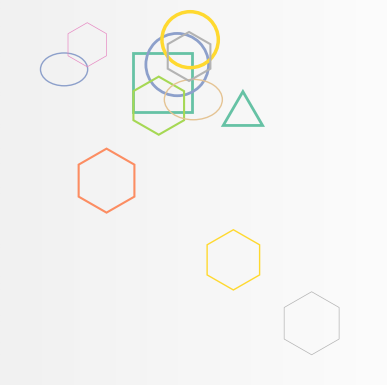[{"shape": "square", "thickness": 2, "radius": 0.38, "center": [0.419, 0.786]}, {"shape": "triangle", "thickness": 2, "radius": 0.29, "center": [0.627, 0.703]}, {"shape": "hexagon", "thickness": 1.5, "radius": 0.42, "center": [0.275, 0.531]}, {"shape": "oval", "thickness": 1, "radius": 0.3, "center": [0.165, 0.82]}, {"shape": "circle", "thickness": 2, "radius": 0.4, "center": [0.457, 0.832]}, {"shape": "hexagon", "thickness": 0.5, "radius": 0.29, "center": [0.225, 0.884]}, {"shape": "hexagon", "thickness": 1.5, "radius": 0.38, "center": [0.41, 0.726]}, {"shape": "circle", "thickness": 2.5, "radius": 0.36, "center": [0.491, 0.897]}, {"shape": "hexagon", "thickness": 1, "radius": 0.39, "center": [0.602, 0.325]}, {"shape": "oval", "thickness": 1, "radius": 0.37, "center": [0.499, 0.741]}, {"shape": "hexagon", "thickness": 0.5, "radius": 0.41, "center": [0.804, 0.16]}, {"shape": "hexagon", "thickness": 1.5, "radius": 0.32, "center": [0.488, 0.853]}]